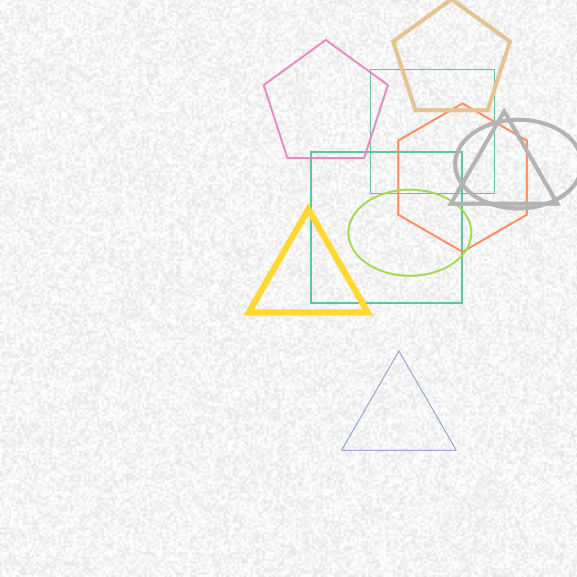[{"shape": "square", "thickness": 1, "radius": 0.65, "center": [0.669, 0.605]}, {"shape": "square", "thickness": 0.5, "radius": 0.54, "center": [0.747, 0.773]}, {"shape": "hexagon", "thickness": 1, "radius": 0.64, "center": [0.801, 0.692]}, {"shape": "triangle", "thickness": 0.5, "radius": 0.57, "center": [0.691, 0.277]}, {"shape": "pentagon", "thickness": 1, "radius": 0.57, "center": [0.564, 0.817]}, {"shape": "oval", "thickness": 1, "radius": 0.53, "center": [0.71, 0.596]}, {"shape": "triangle", "thickness": 3, "radius": 0.6, "center": [0.534, 0.518]}, {"shape": "pentagon", "thickness": 2, "radius": 0.53, "center": [0.782, 0.894]}, {"shape": "oval", "thickness": 2, "radius": 0.55, "center": [0.898, 0.715]}, {"shape": "triangle", "thickness": 2, "radius": 0.53, "center": [0.873, 0.7]}]